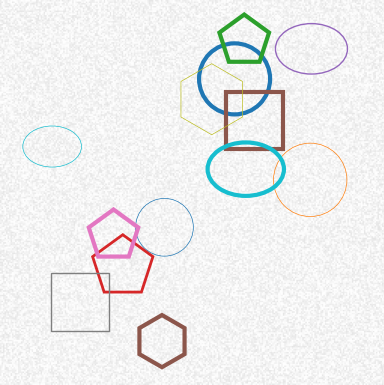[{"shape": "circle", "thickness": 3, "radius": 0.46, "center": [0.609, 0.795]}, {"shape": "circle", "thickness": 0.5, "radius": 0.38, "center": [0.427, 0.41]}, {"shape": "circle", "thickness": 0.5, "radius": 0.48, "center": [0.806, 0.533]}, {"shape": "pentagon", "thickness": 3, "radius": 0.34, "center": [0.634, 0.894]}, {"shape": "pentagon", "thickness": 2, "radius": 0.41, "center": [0.319, 0.308]}, {"shape": "oval", "thickness": 1, "radius": 0.47, "center": [0.809, 0.873]}, {"shape": "square", "thickness": 3, "radius": 0.37, "center": [0.66, 0.688]}, {"shape": "hexagon", "thickness": 3, "radius": 0.34, "center": [0.421, 0.114]}, {"shape": "pentagon", "thickness": 3, "radius": 0.34, "center": [0.295, 0.388]}, {"shape": "square", "thickness": 1, "radius": 0.38, "center": [0.209, 0.215]}, {"shape": "hexagon", "thickness": 0.5, "radius": 0.46, "center": [0.55, 0.742]}, {"shape": "oval", "thickness": 3, "radius": 0.5, "center": [0.638, 0.561]}, {"shape": "oval", "thickness": 0.5, "radius": 0.38, "center": [0.135, 0.619]}]